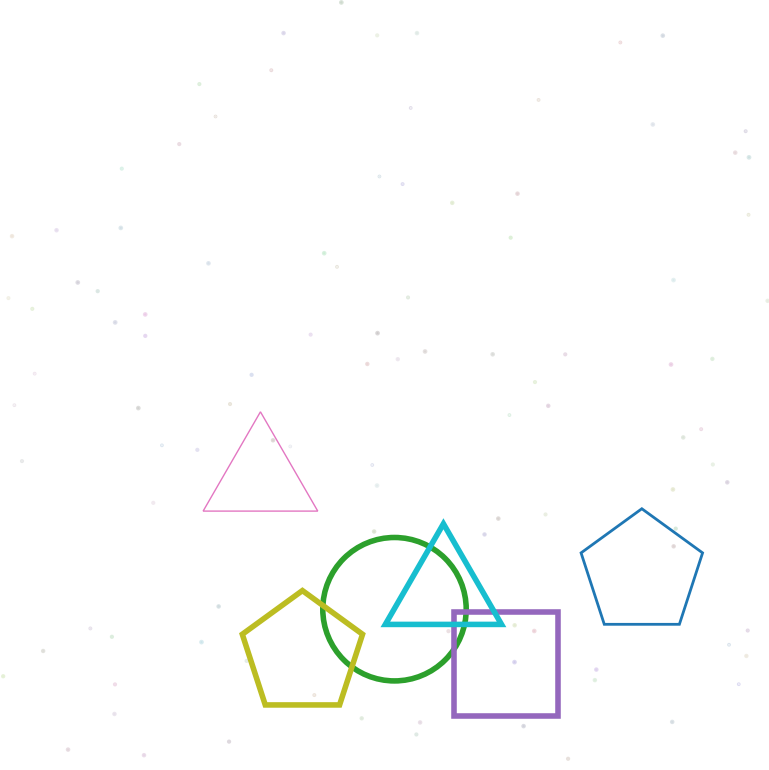[{"shape": "pentagon", "thickness": 1, "radius": 0.41, "center": [0.834, 0.256]}, {"shape": "circle", "thickness": 2, "radius": 0.47, "center": [0.512, 0.209]}, {"shape": "square", "thickness": 2, "radius": 0.34, "center": [0.657, 0.137]}, {"shape": "triangle", "thickness": 0.5, "radius": 0.43, "center": [0.338, 0.379]}, {"shape": "pentagon", "thickness": 2, "radius": 0.41, "center": [0.393, 0.151]}, {"shape": "triangle", "thickness": 2, "radius": 0.44, "center": [0.576, 0.233]}]